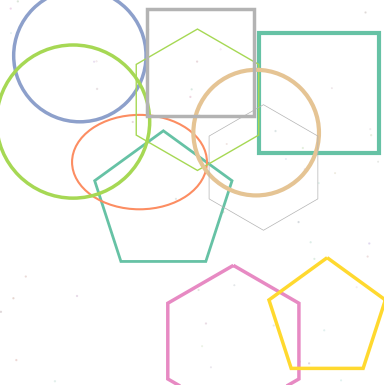[{"shape": "square", "thickness": 3, "radius": 0.78, "center": [0.828, 0.759]}, {"shape": "pentagon", "thickness": 2, "radius": 0.94, "center": [0.424, 0.473]}, {"shape": "oval", "thickness": 1.5, "radius": 0.88, "center": [0.362, 0.579]}, {"shape": "circle", "thickness": 2.5, "radius": 0.86, "center": [0.207, 0.856]}, {"shape": "hexagon", "thickness": 2.5, "radius": 0.98, "center": [0.606, 0.114]}, {"shape": "hexagon", "thickness": 1, "radius": 0.92, "center": [0.513, 0.741]}, {"shape": "circle", "thickness": 2.5, "radius": 0.99, "center": [0.19, 0.684]}, {"shape": "pentagon", "thickness": 2.5, "radius": 0.79, "center": [0.85, 0.172]}, {"shape": "circle", "thickness": 3, "radius": 0.82, "center": [0.665, 0.656]}, {"shape": "hexagon", "thickness": 0.5, "radius": 0.82, "center": [0.684, 0.565]}, {"shape": "square", "thickness": 2.5, "radius": 0.7, "center": [0.522, 0.838]}]